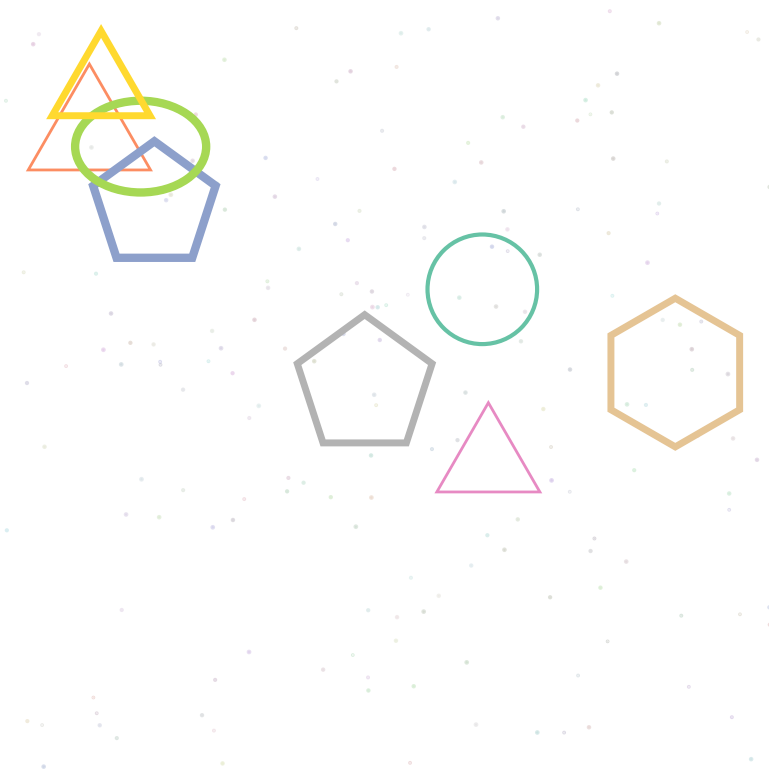[{"shape": "circle", "thickness": 1.5, "radius": 0.36, "center": [0.626, 0.624]}, {"shape": "triangle", "thickness": 1, "radius": 0.46, "center": [0.116, 0.825]}, {"shape": "pentagon", "thickness": 3, "radius": 0.42, "center": [0.2, 0.733]}, {"shape": "triangle", "thickness": 1, "radius": 0.39, "center": [0.634, 0.4]}, {"shape": "oval", "thickness": 3, "radius": 0.43, "center": [0.183, 0.81]}, {"shape": "triangle", "thickness": 2.5, "radius": 0.37, "center": [0.131, 0.886]}, {"shape": "hexagon", "thickness": 2.5, "radius": 0.48, "center": [0.877, 0.516]}, {"shape": "pentagon", "thickness": 2.5, "radius": 0.46, "center": [0.474, 0.499]}]